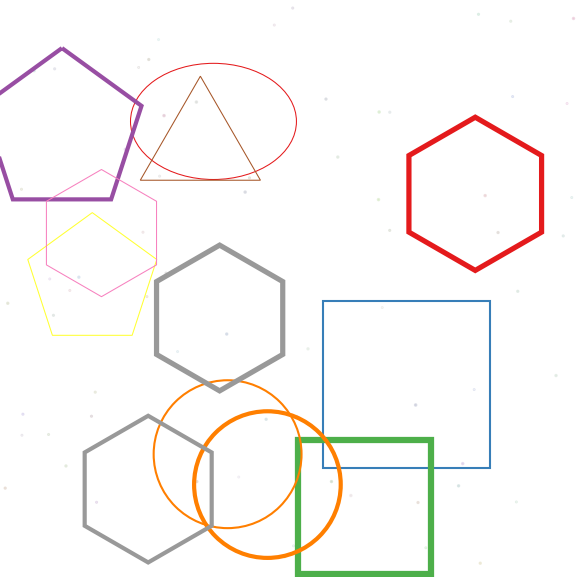[{"shape": "oval", "thickness": 0.5, "radius": 0.72, "center": [0.37, 0.789]}, {"shape": "hexagon", "thickness": 2.5, "radius": 0.66, "center": [0.823, 0.664]}, {"shape": "square", "thickness": 1, "radius": 0.72, "center": [0.704, 0.334]}, {"shape": "square", "thickness": 3, "radius": 0.58, "center": [0.631, 0.121]}, {"shape": "pentagon", "thickness": 2, "radius": 0.72, "center": [0.107, 0.771]}, {"shape": "circle", "thickness": 2, "radius": 0.63, "center": [0.463, 0.16]}, {"shape": "circle", "thickness": 1, "radius": 0.64, "center": [0.394, 0.213]}, {"shape": "pentagon", "thickness": 0.5, "radius": 0.59, "center": [0.16, 0.514]}, {"shape": "triangle", "thickness": 0.5, "radius": 0.6, "center": [0.347, 0.747]}, {"shape": "hexagon", "thickness": 0.5, "radius": 0.55, "center": [0.176, 0.596]}, {"shape": "hexagon", "thickness": 2, "radius": 0.63, "center": [0.257, 0.152]}, {"shape": "hexagon", "thickness": 2.5, "radius": 0.63, "center": [0.38, 0.448]}]